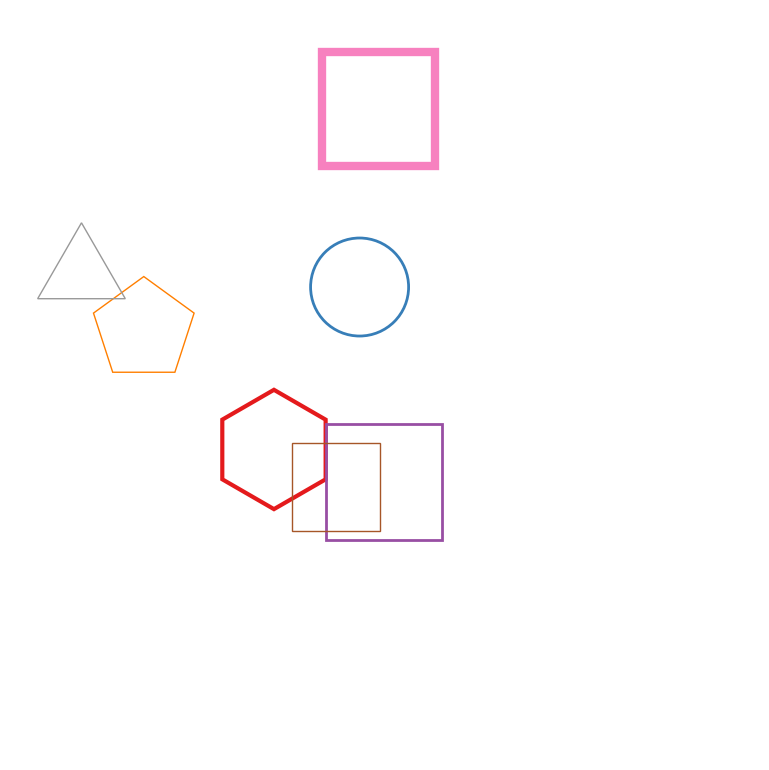[{"shape": "hexagon", "thickness": 1.5, "radius": 0.39, "center": [0.356, 0.416]}, {"shape": "circle", "thickness": 1, "radius": 0.32, "center": [0.467, 0.627]}, {"shape": "square", "thickness": 1, "radius": 0.38, "center": [0.498, 0.374]}, {"shape": "pentagon", "thickness": 0.5, "radius": 0.34, "center": [0.187, 0.572]}, {"shape": "square", "thickness": 0.5, "radius": 0.29, "center": [0.437, 0.367]}, {"shape": "square", "thickness": 3, "radius": 0.37, "center": [0.491, 0.858]}, {"shape": "triangle", "thickness": 0.5, "radius": 0.33, "center": [0.106, 0.645]}]